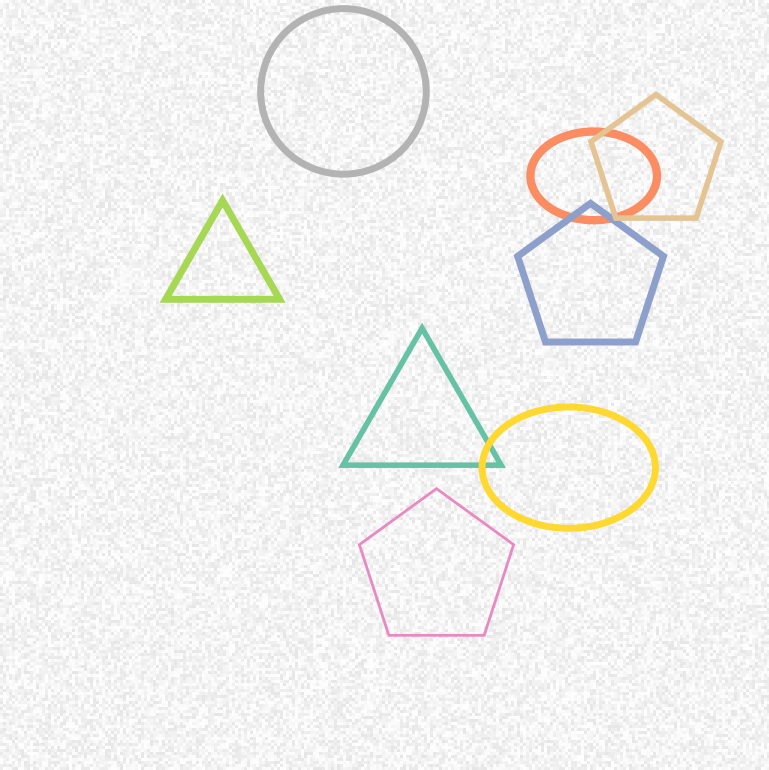[{"shape": "triangle", "thickness": 2, "radius": 0.59, "center": [0.548, 0.455]}, {"shape": "oval", "thickness": 3, "radius": 0.41, "center": [0.771, 0.772]}, {"shape": "pentagon", "thickness": 2.5, "radius": 0.5, "center": [0.767, 0.636]}, {"shape": "pentagon", "thickness": 1, "radius": 0.53, "center": [0.567, 0.26]}, {"shape": "triangle", "thickness": 2.5, "radius": 0.43, "center": [0.289, 0.654]}, {"shape": "oval", "thickness": 2.5, "radius": 0.56, "center": [0.739, 0.393]}, {"shape": "pentagon", "thickness": 2, "radius": 0.44, "center": [0.852, 0.789]}, {"shape": "circle", "thickness": 2.5, "radius": 0.54, "center": [0.446, 0.881]}]